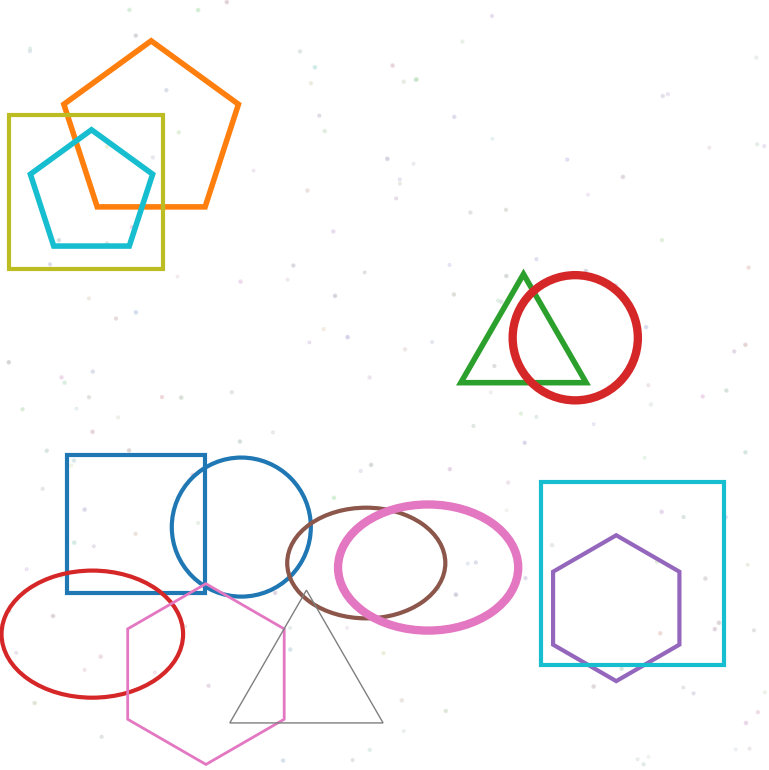[{"shape": "circle", "thickness": 1.5, "radius": 0.45, "center": [0.313, 0.315]}, {"shape": "square", "thickness": 1.5, "radius": 0.45, "center": [0.177, 0.32]}, {"shape": "pentagon", "thickness": 2, "radius": 0.6, "center": [0.196, 0.828]}, {"shape": "triangle", "thickness": 2, "radius": 0.47, "center": [0.68, 0.55]}, {"shape": "oval", "thickness": 1.5, "radius": 0.59, "center": [0.12, 0.176]}, {"shape": "circle", "thickness": 3, "radius": 0.41, "center": [0.747, 0.561]}, {"shape": "hexagon", "thickness": 1.5, "radius": 0.47, "center": [0.8, 0.21]}, {"shape": "oval", "thickness": 1.5, "radius": 0.51, "center": [0.476, 0.269]}, {"shape": "oval", "thickness": 3, "radius": 0.58, "center": [0.556, 0.263]}, {"shape": "hexagon", "thickness": 1, "radius": 0.59, "center": [0.267, 0.125]}, {"shape": "triangle", "thickness": 0.5, "radius": 0.57, "center": [0.398, 0.119]}, {"shape": "square", "thickness": 1.5, "radius": 0.5, "center": [0.111, 0.75]}, {"shape": "square", "thickness": 1.5, "radius": 0.59, "center": [0.821, 0.255]}, {"shape": "pentagon", "thickness": 2, "radius": 0.42, "center": [0.119, 0.748]}]